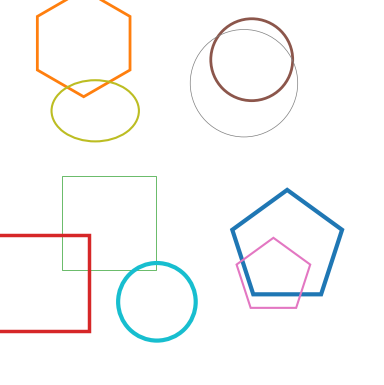[{"shape": "pentagon", "thickness": 3, "radius": 0.75, "center": [0.746, 0.357]}, {"shape": "hexagon", "thickness": 2, "radius": 0.69, "center": [0.217, 0.888]}, {"shape": "square", "thickness": 0.5, "radius": 0.61, "center": [0.283, 0.421]}, {"shape": "square", "thickness": 2.5, "radius": 0.63, "center": [0.106, 0.266]}, {"shape": "circle", "thickness": 2, "radius": 0.53, "center": [0.654, 0.845]}, {"shape": "pentagon", "thickness": 1.5, "radius": 0.5, "center": [0.71, 0.282]}, {"shape": "circle", "thickness": 0.5, "radius": 0.7, "center": [0.634, 0.784]}, {"shape": "oval", "thickness": 1.5, "radius": 0.57, "center": [0.247, 0.712]}, {"shape": "circle", "thickness": 3, "radius": 0.5, "center": [0.408, 0.216]}]